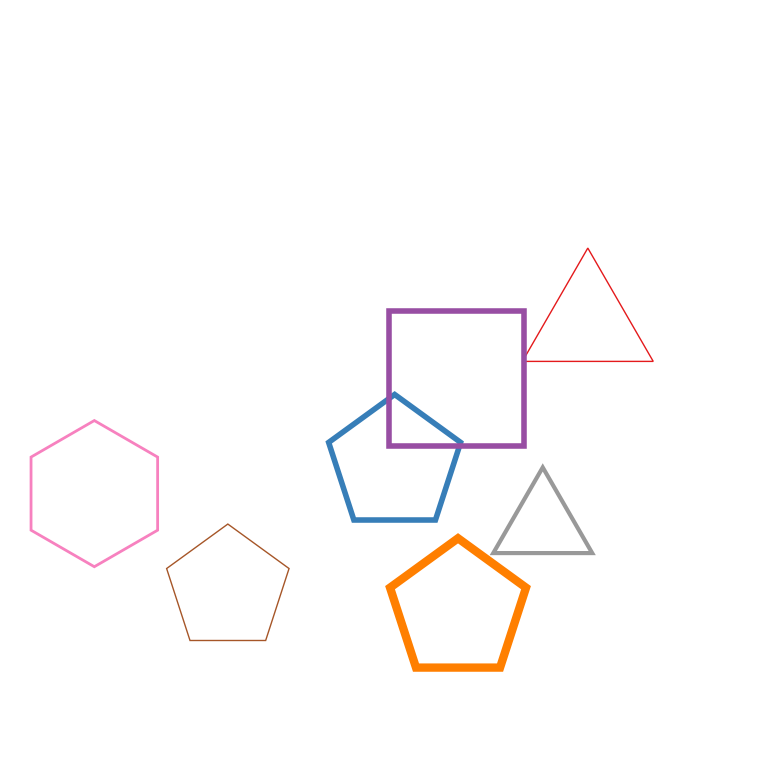[{"shape": "triangle", "thickness": 0.5, "radius": 0.49, "center": [0.763, 0.58]}, {"shape": "pentagon", "thickness": 2, "radius": 0.45, "center": [0.513, 0.398]}, {"shape": "square", "thickness": 2, "radius": 0.44, "center": [0.593, 0.508]}, {"shape": "pentagon", "thickness": 3, "radius": 0.46, "center": [0.595, 0.208]}, {"shape": "pentagon", "thickness": 0.5, "radius": 0.42, "center": [0.296, 0.236]}, {"shape": "hexagon", "thickness": 1, "radius": 0.47, "center": [0.123, 0.359]}, {"shape": "triangle", "thickness": 1.5, "radius": 0.37, "center": [0.705, 0.319]}]